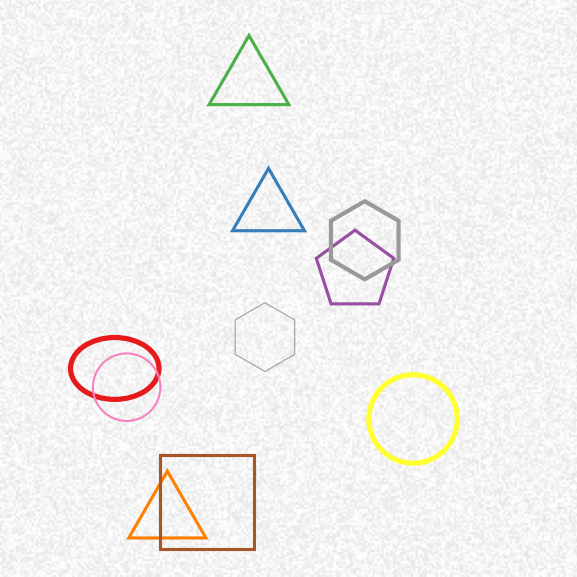[{"shape": "oval", "thickness": 2.5, "radius": 0.38, "center": [0.199, 0.361]}, {"shape": "triangle", "thickness": 1.5, "radius": 0.36, "center": [0.465, 0.636]}, {"shape": "triangle", "thickness": 1.5, "radius": 0.4, "center": [0.431, 0.858]}, {"shape": "pentagon", "thickness": 1.5, "radius": 0.35, "center": [0.615, 0.53]}, {"shape": "triangle", "thickness": 1.5, "radius": 0.39, "center": [0.29, 0.106]}, {"shape": "circle", "thickness": 2.5, "radius": 0.38, "center": [0.715, 0.274]}, {"shape": "square", "thickness": 1.5, "radius": 0.41, "center": [0.358, 0.13]}, {"shape": "circle", "thickness": 1, "radius": 0.29, "center": [0.219, 0.329]}, {"shape": "hexagon", "thickness": 2, "radius": 0.34, "center": [0.632, 0.583]}, {"shape": "hexagon", "thickness": 0.5, "radius": 0.3, "center": [0.459, 0.415]}]